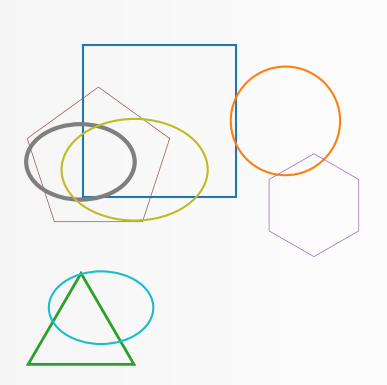[{"shape": "square", "thickness": 1.5, "radius": 0.99, "center": [0.41, 0.686]}, {"shape": "circle", "thickness": 1.5, "radius": 0.71, "center": [0.737, 0.686]}, {"shape": "triangle", "thickness": 2, "radius": 0.79, "center": [0.209, 0.132]}, {"shape": "hexagon", "thickness": 0.5, "radius": 0.67, "center": [0.81, 0.467]}, {"shape": "pentagon", "thickness": 0.5, "radius": 0.97, "center": [0.254, 0.581]}, {"shape": "oval", "thickness": 3, "radius": 0.7, "center": [0.208, 0.579]}, {"shape": "oval", "thickness": 1.5, "radius": 0.94, "center": [0.347, 0.559]}, {"shape": "oval", "thickness": 1.5, "radius": 0.67, "center": [0.261, 0.201]}]